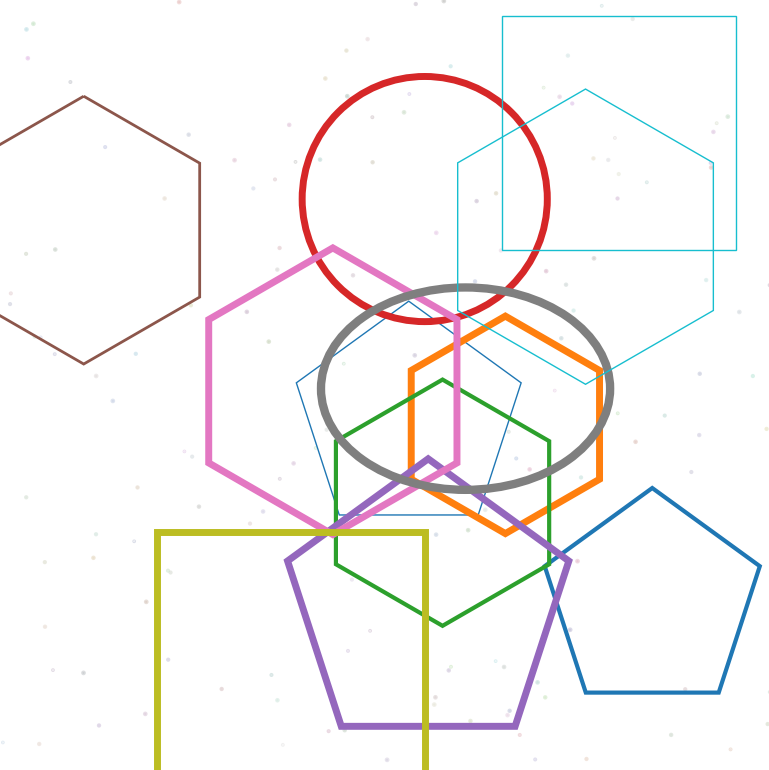[{"shape": "pentagon", "thickness": 0.5, "radius": 0.77, "center": [0.531, 0.455]}, {"shape": "pentagon", "thickness": 1.5, "radius": 0.73, "center": [0.847, 0.219]}, {"shape": "hexagon", "thickness": 2.5, "radius": 0.71, "center": [0.656, 0.448]}, {"shape": "hexagon", "thickness": 1.5, "radius": 0.8, "center": [0.575, 0.347]}, {"shape": "circle", "thickness": 2.5, "radius": 0.8, "center": [0.552, 0.741]}, {"shape": "pentagon", "thickness": 2.5, "radius": 0.96, "center": [0.556, 0.212]}, {"shape": "hexagon", "thickness": 1, "radius": 0.87, "center": [0.109, 0.701]}, {"shape": "hexagon", "thickness": 2.5, "radius": 0.93, "center": [0.432, 0.492]}, {"shape": "oval", "thickness": 3, "radius": 0.94, "center": [0.605, 0.495]}, {"shape": "square", "thickness": 2.5, "radius": 0.87, "center": [0.378, 0.135]}, {"shape": "hexagon", "thickness": 0.5, "radius": 0.96, "center": [0.76, 0.693]}, {"shape": "square", "thickness": 0.5, "radius": 0.76, "center": [0.804, 0.827]}]